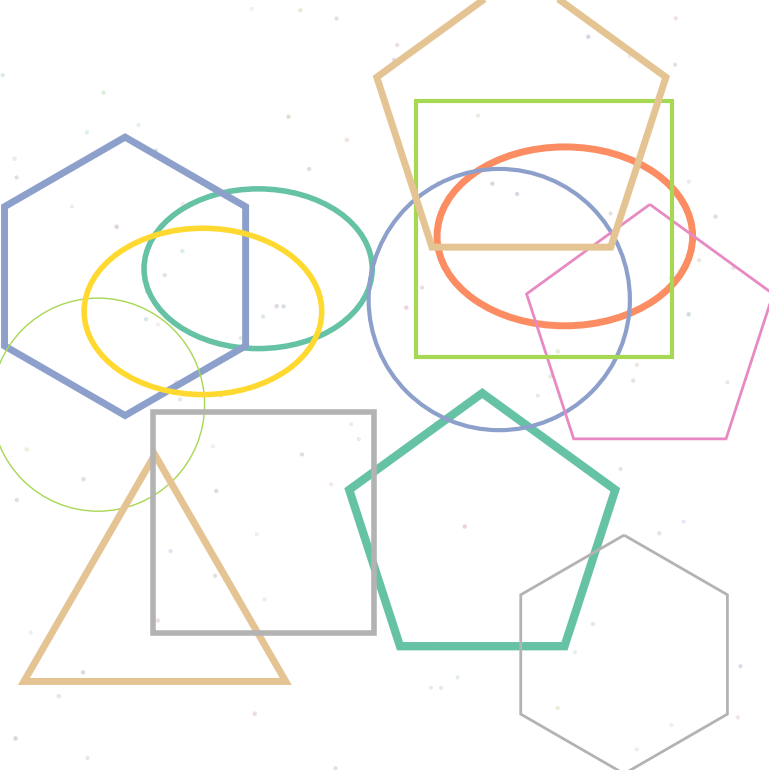[{"shape": "pentagon", "thickness": 3, "radius": 0.91, "center": [0.626, 0.308]}, {"shape": "oval", "thickness": 2, "radius": 0.74, "center": [0.335, 0.651]}, {"shape": "oval", "thickness": 2.5, "radius": 0.83, "center": [0.734, 0.693]}, {"shape": "circle", "thickness": 1.5, "radius": 0.85, "center": [0.648, 0.611]}, {"shape": "hexagon", "thickness": 2.5, "radius": 0.9, "center": [0.162, 0.641]}, {"shape": "pentagon", "thickness": 1, "radius": 0.84, "center": [0.844, 0.566]}, {"shape": "square", "thickness": 1.5, "radius": 0.83, "center": [0.707, 0.702]}, {"shape": "circle", "thickness": 0.5, "radius": 0.69, "center": [0.127, 0.474]}, {"shape": "oval", "thickness": 2, "radius": 0.77, "center": [0.264, 0.596]}, {"shape": "triangle", "thickness": 2.5, "radius": 0.98, "center": [0.201, 0.213]}, {"shape": "pentagon", "thickness": 2.5, "radius": 0.99, "center": [0.677, 0.839]}, {"shape": "hexagon", "thickness": 1, "radius": 0.77, "center": [0.81, 0.15]}, {"shape": "square", "thickness": 2, "radius": 0.72, "center": [0.343, 0.322]}]